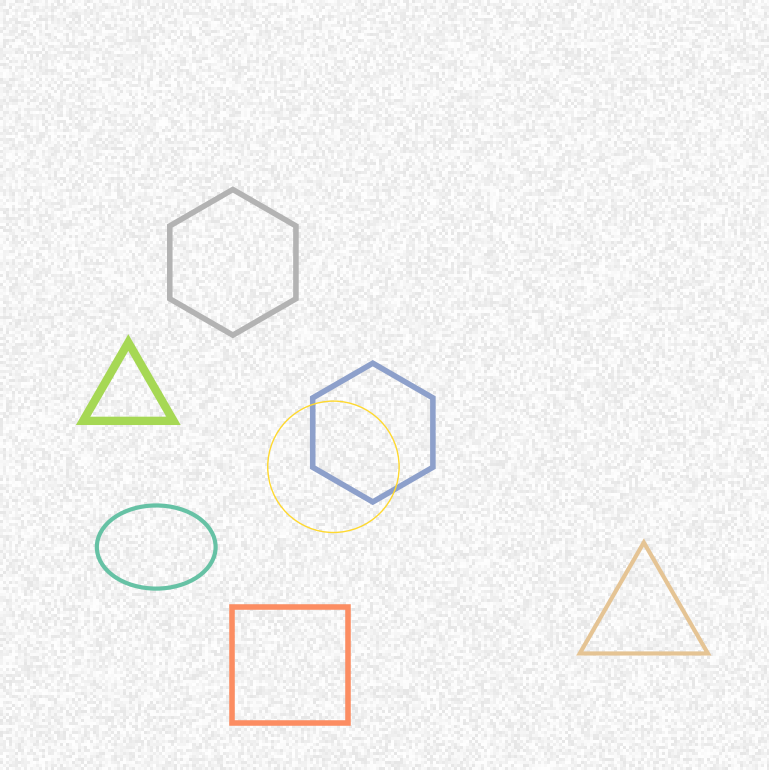[{"shape": "oval", "thickness": 1.5, "radius": 0.39, "center": [0.203, 0.29]}, {"shape": "square", "thickness": 2, "radius": 0.37, "center": [0.377, 0.137]}, {"shape": "hexagon", "thickness": 2, "radius": 0.45, "center": [0.484, 0.438]}, {"shape": "triangle", "thickness": 3, "radius": 0.34, "center": [0.167, 0.487]}, {"shape": "circle", "thickness": 0.5, "radius": 0.43, "center": [0.433, 0.394]}, {"shape": "triangle", "thickness": 1.5, "radius": 0.48, "center": [0.836, 0.199]}, {"shape": "hexagon", "thickness": 2, "radius": 0.47, "center": [0.302, 0.659]}]